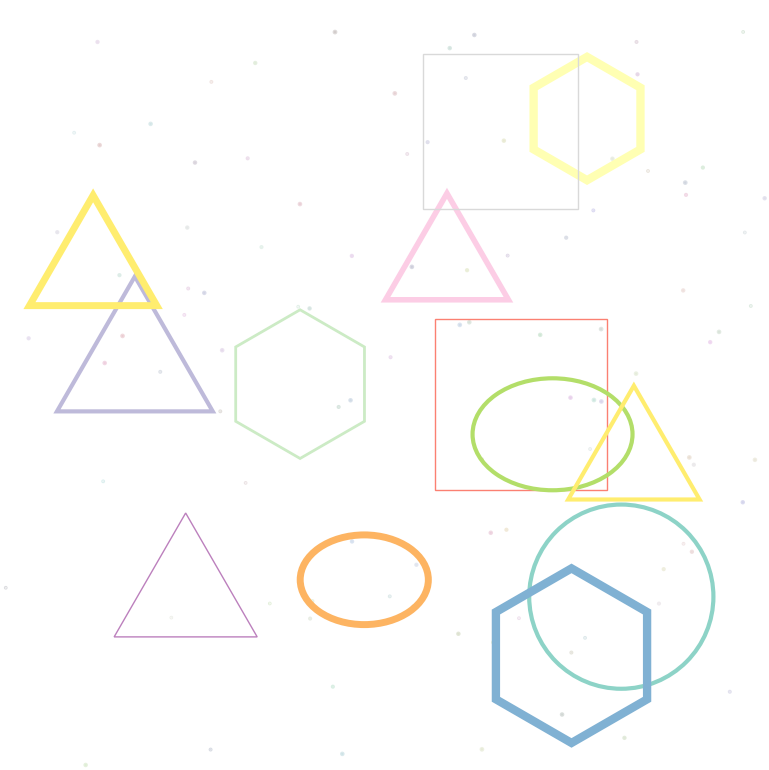[{"shape": "circle", "thickness": 1.5, "radius": 0.6, "center": [0.807, 0.225]}, {"shape": "hexagon", "thickness": 3, "radius": 0.4, "center": [0.762, 0.846]}, {"shape": "triangle", "thickness": 1.5, "radius": 0.58, "center": [0.175, 0.524]}, {"shape": "square", "thickness": 0.5, "radius": 0.56, "center": [0.676, 0.475]}, {"shape": "hexagon", "thickness": 3, "radius": 0.57, "center": [0.742, 0.148]}, {"shape": "oval", "thickness": 2.5, "radius": 0.42, "center": [0.473, 0.247]}, {"shape": "oval", "thickness": 1.5, "radius": 0.52, "center": [0.718, 0.436]}, {"shape": "triangle", "thickness": 2, "radius": 0.46, "center": [0.58, 0.657]}, {"shape": "square", "thickness": 0.5, "radius": 0.5, "center": [0.65, 0.829]}, {"shape": "triangle", "thickness": 0.5, "radius": 0.54, "center": [0.241, 0.226]}, {"shape": "hexagon", "thickness": 1, "radius": 0.48, "center": [0.39, 0.501]}, {"shape": "triangle", "thickness": 2.5, "radius": 0.48, "center": [0.121, 0.651]}, {"shape": "triangle", "thickness": 1.5, "radius": 0.49, "center": [0.823, 0.401]}]